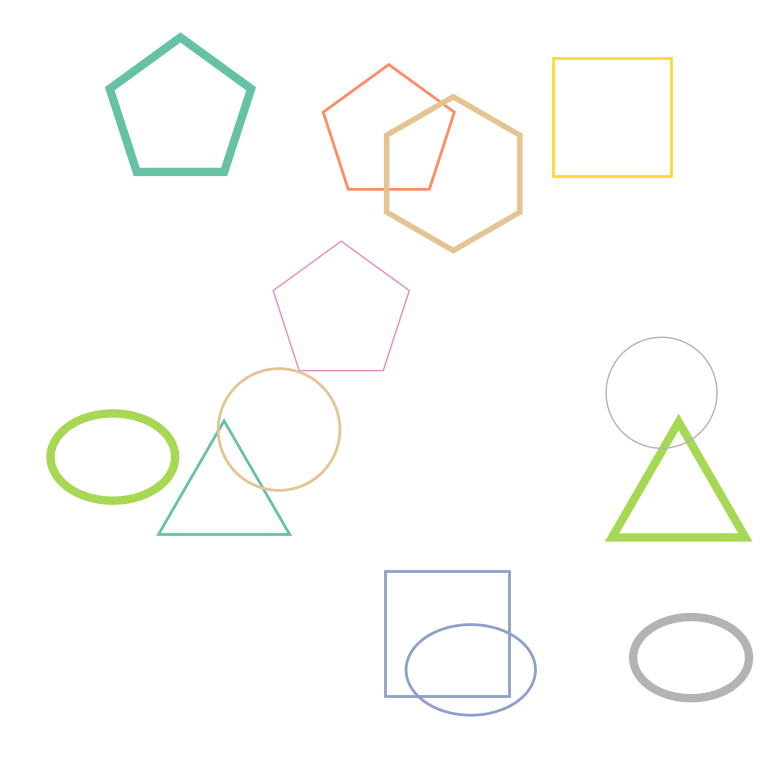[{"shape": "pentagon", "thickness": 3, "radius": 0.48, "center": [0.234, 0.855]}, {"shape": "triangle", "thickness": 1, "radius": 0.49, "center": [0.291, 0.355]}, {"shape": "pentagon", "thickness": 1, "radius": 0.45, "center": [0.505, 0.827]}, {"shape": "oval", "thickness": 1, "radius": 0.42, "center": [0.611, 0.13]}, {"shape": "square", "thickness": 1, "radius": 0.4, "center": [0.581, 0.177]}, {"shape": "pentagon", "thickness": 0.5, "radius": 0.46, "center": [0.443, 0.594]}, {"shape": "triangle", "thickness": 3, "radius": 0.5, "center": [0.881, 0.352]}, {"shape": "oval", "thickness": 3, "radius": 0.4, "center": [0.147, 0.406]}, {"shape": "square", "thickness": 1, "radius": 0.38, "center": [0.795, 0.849]}, {"shape": "circle", "thickness": 1, "radius": 0.4, "center": [0.362, 0.442]}, {"shape": "hexagon", "thickness": 2, "radius": 0.5, "center": [0.589, 0.774]}, {"shape": "oval", "thickness": 3, "radius": 0.38, "center": [0.898, 0.146]}, {"shape": "circle", "thickness": 0.5, "radius": 0.36, "center": [0.859, 0.49]}]